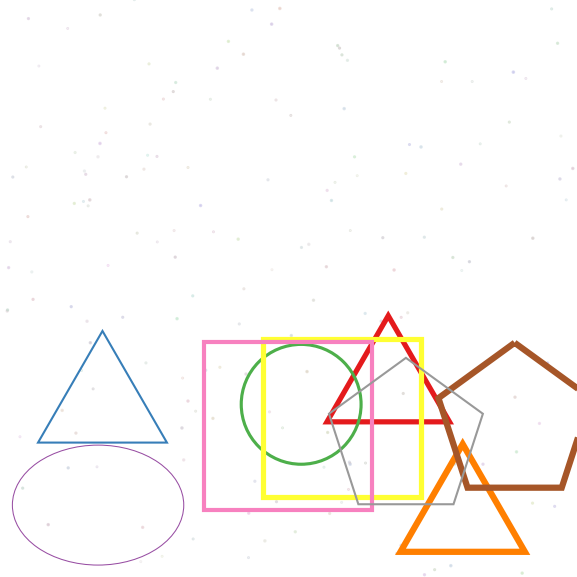[{"shape": "triangle", "thickness": 2.5, "radius": 0.61, "center": [0.672, 0.33]}, {"shape": "triangle", "thickness": 1, "radius": 0.64, "center": [0.177, 0.297]}, {"shape": "circle", "thickness": 1.5, "radius": 0.52, "center": [0.521, 0.299]}, {"shape": "oval", "thickness": 0.5, "radius": 0.74, "center": [0.17, 0.125]}, {"shape": "triangle", "thickness": 3, "radius": 0.62, "center": [0.801, 0.106]}, {"shape": "square", "thickness": 2.5, "radius": 0.68, "center": [0.592, 0.275]}, {"shape": "pentagon", "thickness": 3, "radius": 0.69, "center": [0.891, 0.267]}, {"shape": "square", "thickness": 2, "radius": 0.73, "center": [0.499, 0.262]}, {"shape": "pentagon", "thickness": 1, "radius": 0.7, "center": [0.703, 0.239]}]